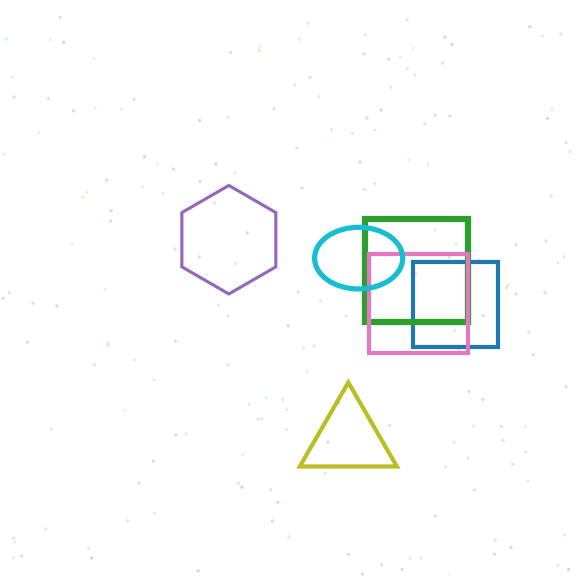[{"shape": "square", "thickness": 2, "radius": 0.37, "center": [0.788, 0.472]}, {"shape": "square", "thickness": 3, "radius": 0.44, "center": [0.721, 0.531]}, {"shape": "hexagon", "thickness": 1.5, "radius": 0.47, "center": [0.396, 0.584]}, {"shape": "square", "thickness": 2, "radius": 0.43, "center": [0.725, 0.473]}, {"shape": "triangle", "thickness": 2, "radius": 0.49, "center": [0.603, 0.24]}, {"shape": "oval", "thickness": 2.5, "radius": 0.38, "center": [0.621, 0.552]}]